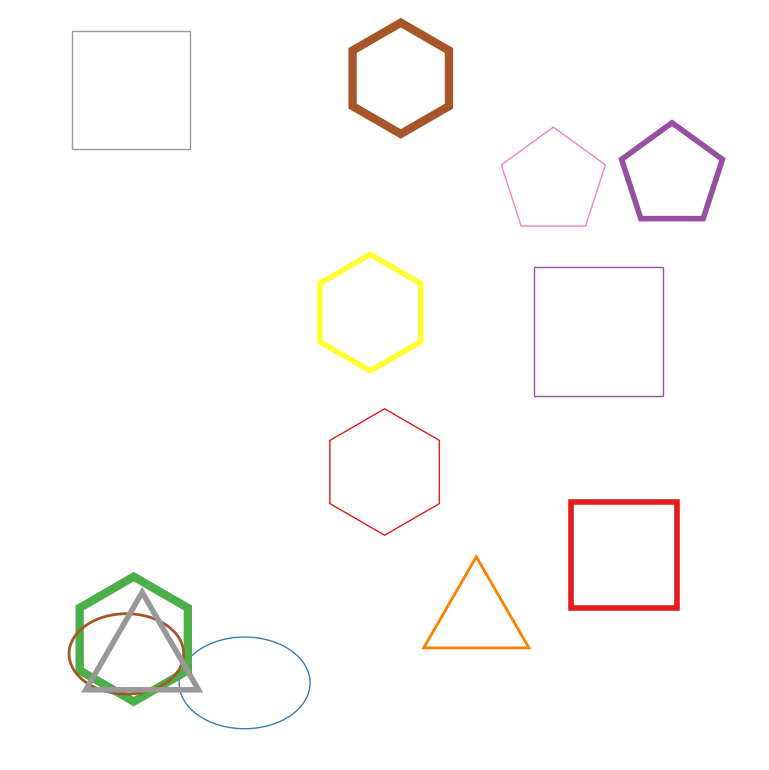[{"shape": "hexagon", "thickness": 0.5, "radius": 0.41, "center": [0.5, 0.387]}, {"shape": "square", "thickness": 2, "radius": 0.34, "center": [0.811, 0.279]}, {"shape": "oval", "thickness": 0.5, "radius": 0.43, "center": [0.318, 0.113]}, {"shape": "hexagon", "thickness": 3, "radius": 0.41, "center": [0.174, 0.17]}, {"shape": "square", "thickness": 0.5, "radius": 0.42, "center": [0.777, 0.569]}, {"shape": "pentagon", "thickness": 2, "radius": 0.34, "center": [0.873, 0.772]}, {"shape": "triangle", "thickness": 1, "radius": 0.39, "center": [0.619, 0.198]}, {"shape": "hexagon", "thickness": 2, "radius": 0.38, "center": [0.481, 0.594]}, {"shape": "hexagon", "thickness": 3, "radius": 0.36, "center": [0.52, 0.898]}, {"shape": "oval", "thickness": 1, "radius": 0.37, "center": [0.164, 0.151]}, {"shape": "pentagon", "thickness": 0.5, "radius": 0.36, "center": [0.719, 0.764]}, {"shape": "triangle", "thickness": 2, "radius": 0.42, "center": [0.185, 0.146]}, {"shape": "square", "thickness": 0.5, "radius": 0.39, "center": [0.17, 0.883]}]